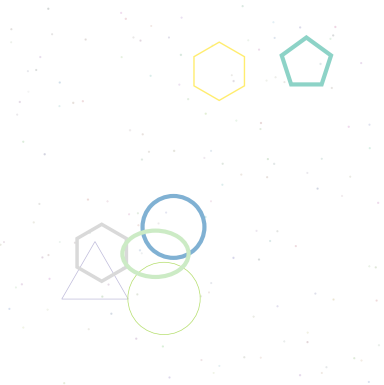[{"shape": "pentagon", "thickness": 3, "radius": 0.34, "center": [0.796, 0.835]}, {"shape": "triangle", "thickness": 0.5, "radius": 0.5, "center": [0.247, 0.273]}, {"shape": "circle", "thickness": 3, "radius": 0.4, "center": [0.451, 0.411]}, {"shape": "circle", "thickness": 0.5, "radius": 0.47, "center": [0.426, 0.225]}, {"shape": "hexagon", "thickness": 2.5, "radius": 0.37, "center": [0.264, 0.343]}, {"shape": "oval", "thickness": 3, "radius": 0.43, "center": [0.404, 0.341]}, {"shape": "hexagon", "thickness": 1, "radius": 0.38, "center": [0.569, 0.815]}]